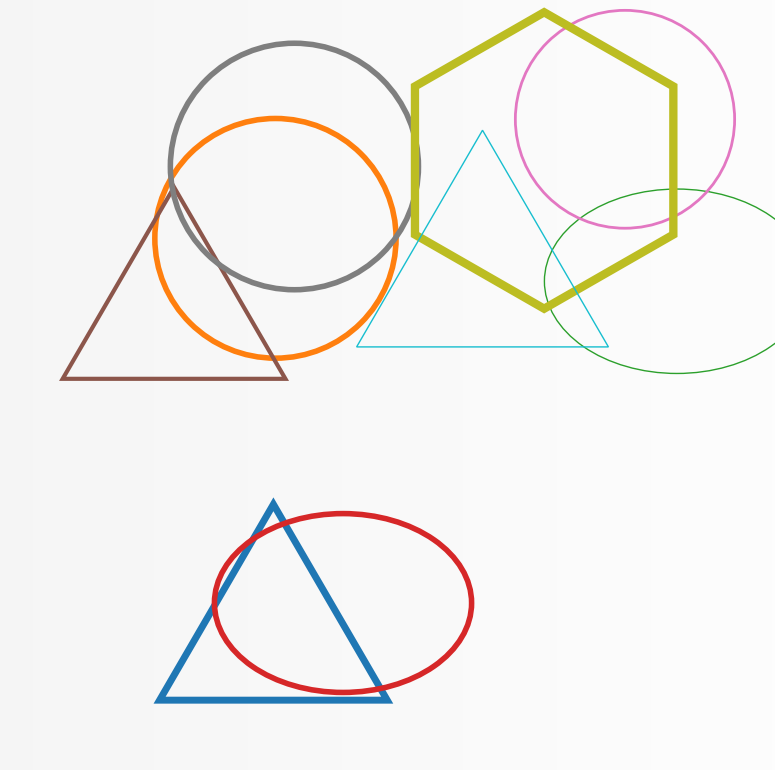[{"shape": "triangle", "thickness": 2.5, "radius": 0.85, "center": [0.353, 0.175]}, {"shape": "circle", "thickness": 2, "radius": 0.78, "center": [0.355, 0.69]}, {"shape": "oval", "thickness": 0.5, "radius": 0.86, "center": [0.874, 0.635]}, {"shape": "oval", "thickness": 2, "radius": 0.83, "center": [0.443, 0.217]}, {"shape": "triangle", "thickness": 1.5, "radius": 0.83, "center": [0.225, 0.591]}, {"shape": "circle", "thickness": 1, "radius": 0.71, "center": [0.806, 0.845]}, {"shape": "circle", "thickness": 2, "radius": 0.8, "center": [0.38, 0.784]}, {"shape": "hexagon", "thickness": 3, "radius": 0.96, "center": [0.702, 0.792]}, {"shape": "triangle", "thickness": 0.5, "radius": 0.94, "center": [0.623, 0.643]}]